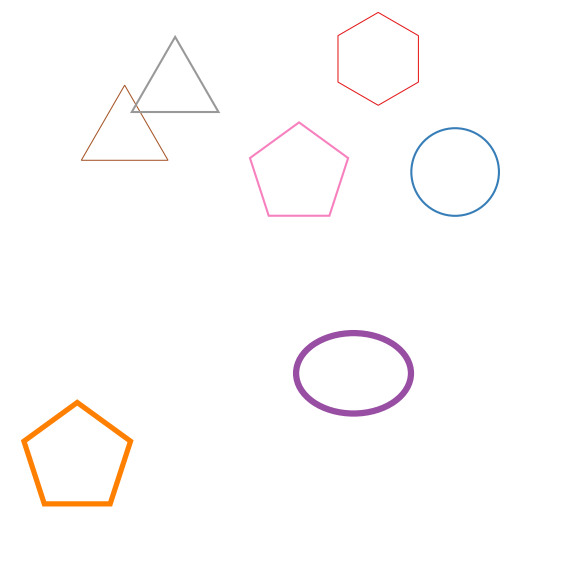[{"shape": "hexagon", "thickness": 0.5, "radius": 0.4, "center": [0.655, 0.897]}, {"shape": "circle", "thickness": 1, "radius": 0.38, "center": [0.788, 0.701]}, {"shape": "oval", "thickness": 3, "radius": 0.5, "center": [0.612, 0.353]}, {"shape": "pentagon", "thickness": 2.5, "radius": 0.49, "center": [0.134, 0.205]}, {"shape": "triangle", "thickness": 0.5, "radius": 0.43, "center": [0.216, 0.765]}, {"shape": "pentagon", "thickness": 1, "radius": 0.45, "center": [0.518, 0.698]}, {"shape": "triangle", "thickness": 1, "radius": 0.43, "center": [0.303, 0.849]}]